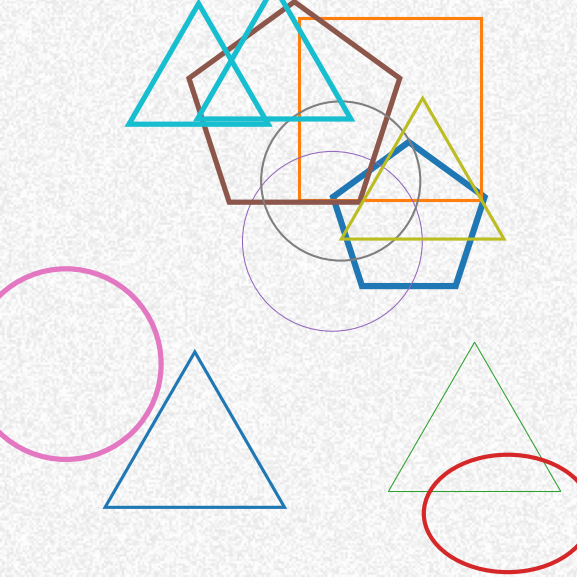[{"shape": "triangle", "thickness": 1.5, "radius": 0.9, "center": [0.337, 0.21]}, {"shape": "pentagon", "thickness": 3, "radius": 0.69, "center": [0.708, 0.615]}, {"shape": "square", "thickness": 1.5, "radius": 0.79, "center": [0.675, 0.81]}, {"shape": "triangle", "thickness": 0.5, "radius": 0.86, "center": [0.822, 0.234]}, {"shape": "oval", "thickness": 2, "radius": 0.73, "center": [0.879, 0.11]}, {"shape": "circle", "thickness": 0.5, "radius": 0.78, "center": [0.576, 0.581]}, {"shape": "pentagon", "thickness": 2.5, "radius": 0.96, "center": [0.51, 0.804]}, {"shape": "circle", "thickness": 2.5, "radius": 0.83, "center": [0.114, 0.369]}, {"shape": "circle", "thickness": 1, "radius": 0.69, "center": [0.59, 0.686]}, {"shape": "triangle", "thickness": 1.5, "radius": 0.81, "center": [0.732, 0.666]}, {"shape": "triangle", "thickness": 2.5, "radius": 0.7, "center": [0.344, 0.854]}, {"shape": "triangle", "thickness": 2.5, "radius": 0.77, "center": [0.475, 0.87]}]